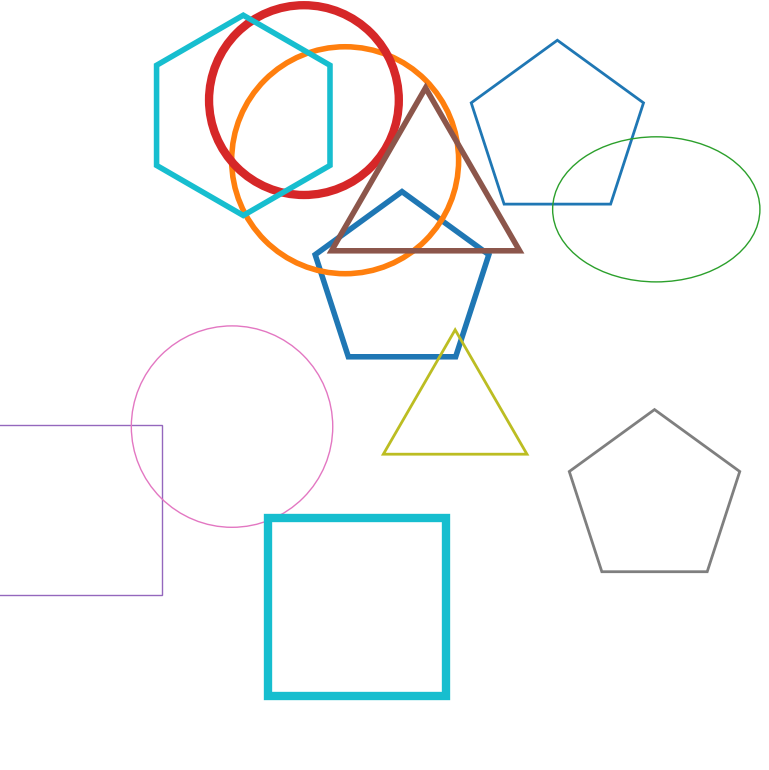[{"shape": "pentagon", "thickness": 1, "radius": 0.59, "center": [0.724, 0.83]}, {"shape": "pentagon", "thickness": 2, "radius": 0.59, "center": [0.522, 0.633]}, {"shape": "circle", "thickness": 2, "radius": 0.74, "center": [0.448, 0.792]}, {"shape": "oval", "thickness": 0.5, "radius": 0.67, "center": [0.852, 0.728]}, {"shape": "circle", "thickness": 3, "radius": 0.62, "center": [0.395, 0.87]}, {"shape": "square", "thickness": 0.5, "radius": 0.55, "center": [0.1, 0.338]}, {"shape": "triangle", "thickness": 2, "radius": 0.71, "center": [0.553, 0.745]}, {"shape": "circle", "thickness": 0.5, "radius": 0.65, "center": [0.301, 0.446]}, {"shape": "pentagon", "thickness": 1, "radius": 0.58, "center": [0.85, 0.352]}, {"shape": "triangle", "thickness": 1, "radius": 0.54, "center": [0.591, 0.464]}, {"shape": "square", "thickness": 3, "radius": 0.58, "center": [0.464, 0.211]}, {"shape": "hexagon", "thickness": 2, "radius": 0.65, "center": [0.316, 0.85]}]